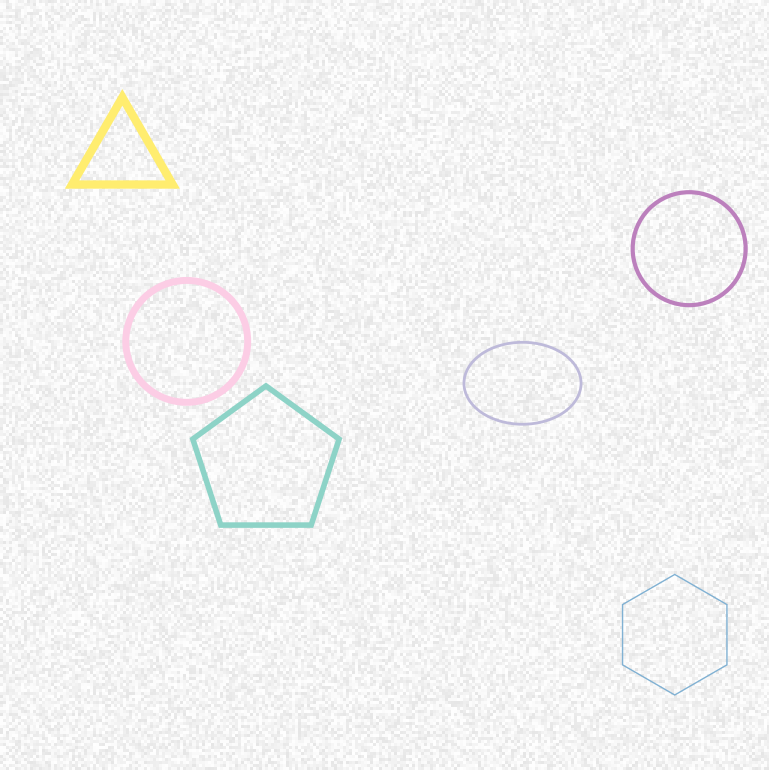[{"shape": "pentagon", "thickness": 2, "radius": 0.5, "center": [0.345, 0.399]}, {"shape": "oval", "thickness": 1, "radius": 0.38, "center": [0.679, 0.502]}, {"shape": "hexagon", "thickness": 0.5, "radius": 0.39, "center": [0.876, 0.176]}, {"shape": "circle", "thickness": 2.5, "radius": 0.4, "center": [0.243, 0.557]}, {"shape": "circle", "thickness": 1.5, "radius": 0.37, "center": [0.895, 0.677]}, {"shape": "triangle", "thickness": 3, "radius": 0.38, "center": [0.159, 0.798]}]